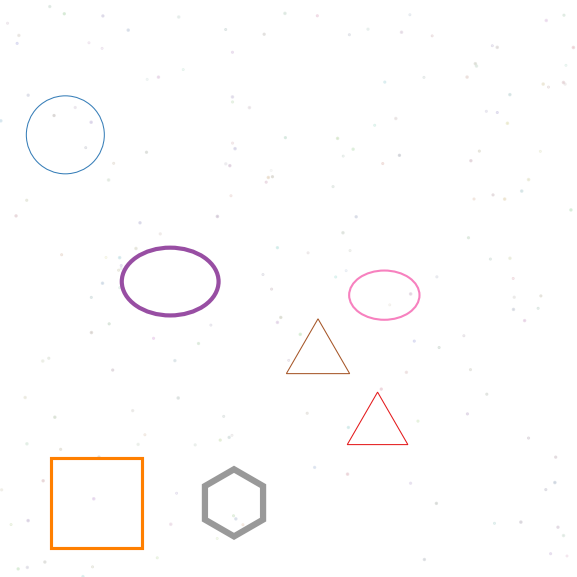[{"shape": "triangle", "thickness": 0.5, "radius": 0.3, "center": [0.654, 0.26]}, {"shape": "circle", "thickness": 0.5, "radius": 0.34, "center": [0.113, 0.766]}, {"shape": "oval", "thickness": 2, "radius": 0.42, "center": [0.295, 0.512]}, {"shape": "square", "thickness": 1.5, "radius": 0.39, "center": [0.167, 0.128]}, {"shape": "triangle", "thickness": 0.5, "radius": 0.32, "center": [0.551, 0.384]}, {"shape": "oval", "thickness": 1, "radius": 0.3, "center": [0.665, 0.488]}, {"shape": "hexagon", "thickness": 3, "radius": 0.29, "center": [0.405, 0.128]}]